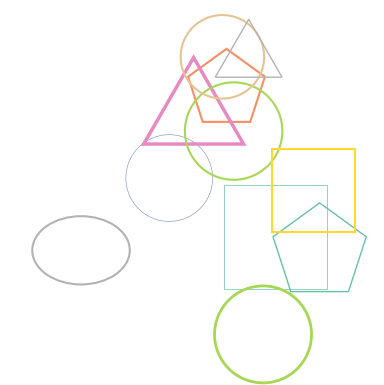[{"shape": "square", "thickness": 0.5, "radius": 0.67, "center": [0.715, 0.384]}, {"shape": "pentagon", "thickness": 1, "radius": 0.64, "center": [0.83, 0.346]}, {"shape": "pentagon", "thickness": 1.5, "radius": 0.52, "center": [0.588, 0.768]}, {"shape": "circle", "thickness": 0.5, "radius": 0.56, "center": [0.44, 0.538]}, {"shape": "triangle", "thickness": 2.5, "radius": 0.75, "center": [0.503, 0.701]}, {"shape": "circle", "thickness": 2, "radius": 0.63, "center": [0.683, 0.131]}, {"shape": "circle", "thickness": 1.5, "radius": 0.63, "center": [0.607, 0.66]}, {"shape": "square", "thickness": 1.5, "radius": 0.54, "center": [0.814, 0.505]}, {"shape": "circle", "thickness": 1.5, "radius": 0.54, "center": [0.578, 0.852]}, {"shape": "triangle", "thickness": 1, "radius": 0.5, "center": [0.646, 0.85]}, {"shape": "oval", "thickness": 1.5, "radius": 0.63, "center": [0.21, 0.35]}]